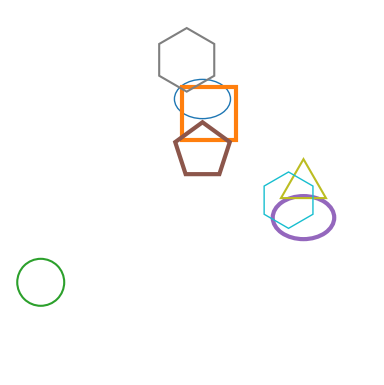[{"shape": "oval", "thickness": 1, "radius": 0.36, "center": [0.526, 0.743]}, {"shape": "square", "thickness": 3, "radius": 0.35, "center": [0.543, 0.705]}, {"shape": "circle", "thickness": 1.5, "radius": 0.31, "center": [0.106, 0.267]}, {"shape": "oval", "thickness": 3, "radius": 0.4, "center": [0.788, 0.435]}, {"shape": "pentagon", "thickness": 3, "radius": 0.37, "center": [0.526, 0.608]}, {"shape": "hexagon", "thickness": 1.5, "radius": 0.41, "center": [0.485, 0.845]}, {"shape": "triangle", "thickness": 1.5, "radius": 0.34, "center": [0.788, 0.519]}, {"shape": "hexagon", "thickness": 1, "radius": 0.37, "center": [0.749, 0.48]}]